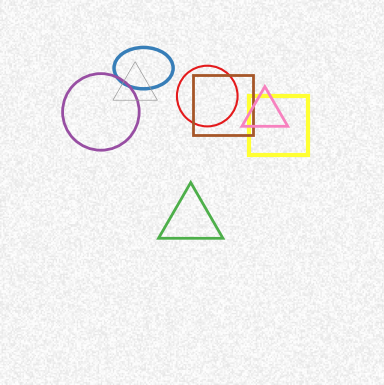[{"shape": "circle", "thickness": 1.5, "radius": 0.39, "center": [0.538, 0.751]}, {"shape": "oval", "thickness": 2.5, "radius": 0.38, "center": [0.373, 0.823]}, {"shape": "triangle", "thickness": 2, "radius": 0.48, "center": [0.495, 0.429]}, {"shape": "circle", "thickness": 2, "radius": 0.5, "center": [0.262, 0.709]}, {"shape": "square", "thickness": 3, "radius": 0.38, "center": [0.723, 0.674]}, {"shape": "square", "thickness": 2, "radius": 0.39, "center": [0.579, 0.728]}, {"shape": "triangle", "thickness": 2, "radius": 0.34, "center": [0.688, 0.706]}, {"shape": "triangle", "thickness": 0.5, "radius": 0.33, "center": [0.351, 0.773]}]